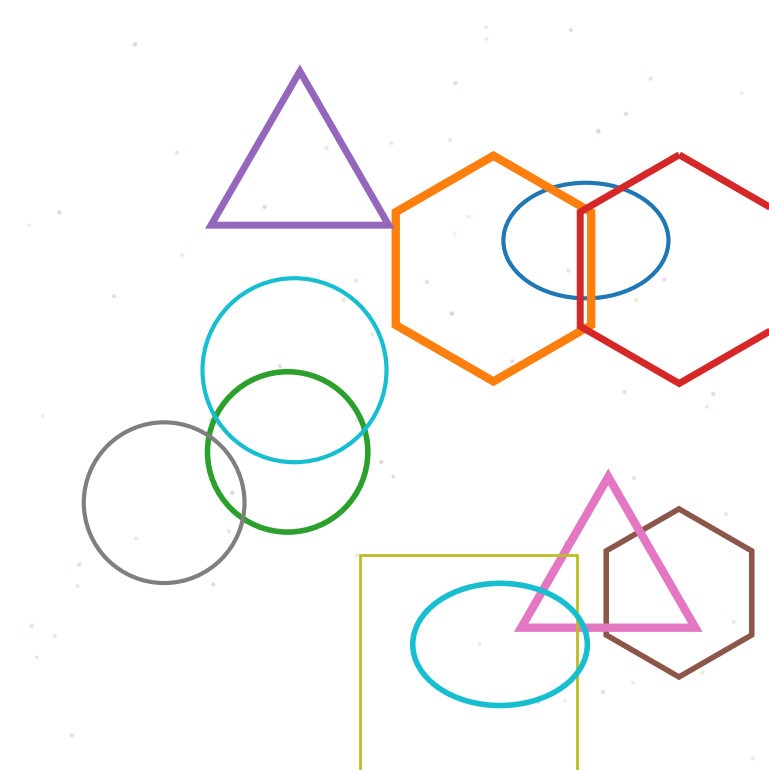[{"shape": "oval", "thickness": 1.5, "radius": 0.54, "center": [0.761, 0.688]}, {"shape": "hexagon", "thickness": 3, "radius": 0.73, "center": [0.641, 0.651]}, {"shape": "circle", "thickness": 2, "radius": 0.52, "center": [0.374, 0.413]}, {"shape": "hexagon", "thickness": 2.5, "radius": 0.74, "center": [0.882, 0.65]}, {"shape": "triangle", "thickness": 2.5, "radius": 0.67, "center": [0.389, 0.774]}, {"shape": "hexagon", "thickness": 2, "radius": 0.55, "center": [0.882, 0.23]}, {"shape": "triangle", "thickness": 3, "radius": 0.65, "center": [0.79, 0.25]}, {"shape": "circle", "thickness": 1.5, "radius": 0.52, "center": [0.213, 0.347]}, {"shape": "square", "thickness": 1, "radius": 0.71, "center": [0.609, 0.138]}, {"shape": "circle", "thickness": 1.5, "radius": 0.6, "center": [0.382, 0.519]}, {"shape": "oval", "thickness": 2, "radius": 0.57, "center": [0.649, 0.163]}]